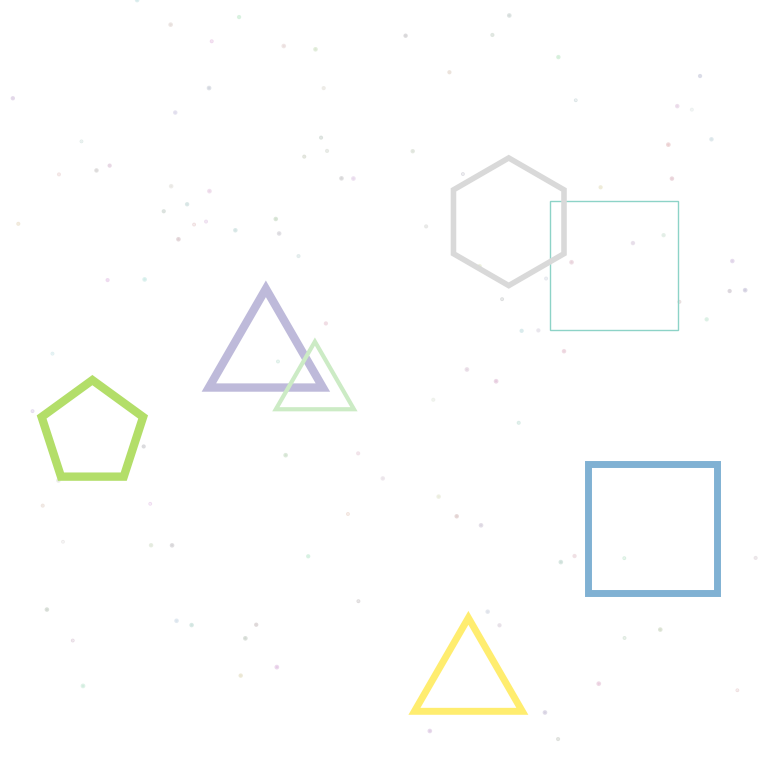[{"shape": "square", "thickness": 0.5, "radius": 0.42, "center": [0.797, 0.655]}, {"shape": "triangle", "thickness": 3, "radius": 0.43, "center": [0.345, 0.539]}, {"shape": "square", "thickness": 2.5, "radius": 0.42, "center": [0.848, 0.313]}, {"shape": "pentagon", "thickness": 3, "radius": 0.35, "center": [0.12, 0.437]}, {"shape": "hexagon", "thickness": 2, "radius": 0.41, "center": [0.661, 0.712]}, {"shape": "triangle", "thickness": 1.5, "radius": 0.29, "center": [0.409, 0.498]}, {"shape": "triangle", "thickness": 2.5, "radius": 0.4, "center": [0.608, 0.117]}]